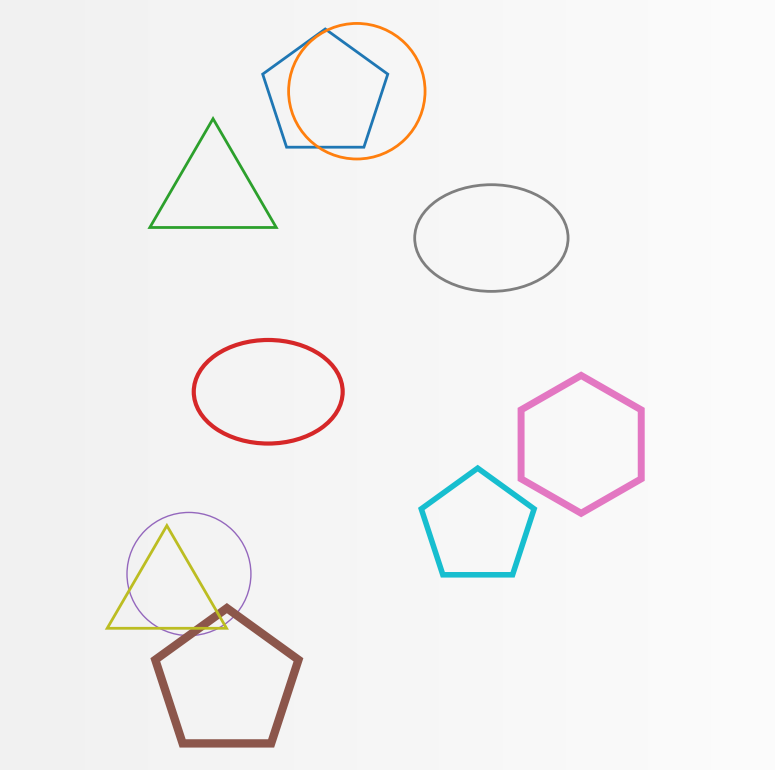[{"shape": "pentagon", "thickness": 1, "radius": 0.42, "center": [0.42, 0.877]}, {"shape": "circle", "thickness": 1, "radius": 0.44, "center": [0.46, 0.882]}, {"shape": "triangle", "thickness": 1, "radius": 0.47, "center": [0.275, 0.752]}, {"shape": "oval", "thickness": 1.5, "radius": 0.48, "center": [0.346, 0.491]}, {"shape": "circle", "thickness": 0.5, "radius": 0.4, "center": [0.244, 0.255]}, {"shape": "pentagon", "thickness": 3, "radius": 0.49, "center": [0.293, 0.113]}, {"shape": "hexagon", "thickness": 2.5, "radius": 0.45, "center": [0.75, 0.423]}, {"shape": "oval", "thickness": 1, "radius": 0.49, "center": [0.634, 0.691]}, {"shape": "triangle", "thickness": 1, "radius": 0.44, "center": [0.215, 0.228]}, {"shape": "pentagon", "thickness": 2, "radius": 0.38, "center": [0.616, 0.315]}]